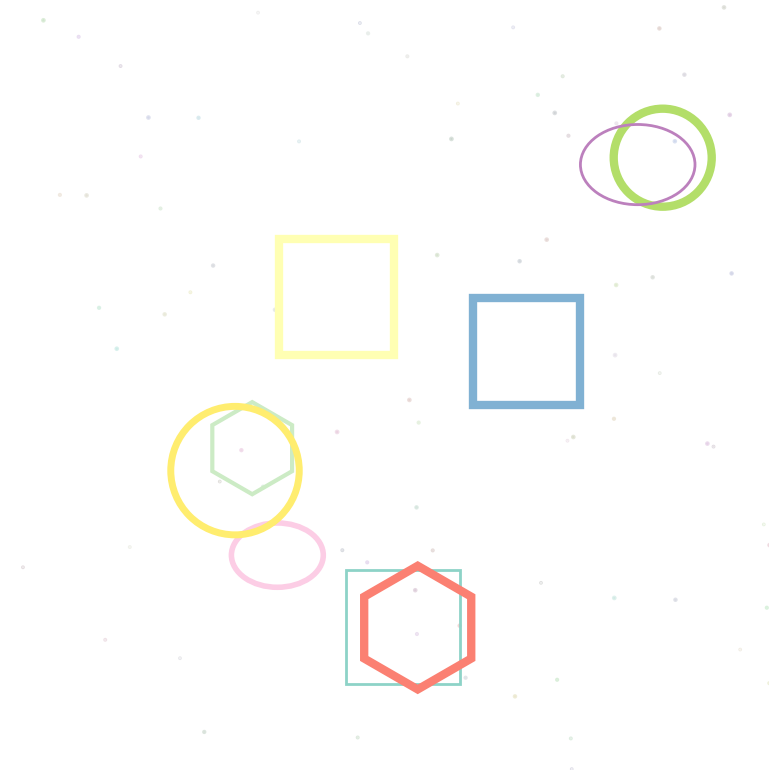[{"shape": "square", "thickness": 1, "radius": 0.37, "center": [0.524, 0.186]}, {"shape": "square", "thickness": 3, "radius": 0.37, "center": [0.437, 0.614]}, {"shape": "hexagon", "thickness": 3, "radius": 0.4, "center": [0.542, 0.185]}, {"shape": "square", "thickness": 3, "radius": 0.35, "center": [0.684, 0.543]}, {"shape": "circle", "thickness": 3, "radius": 0.32, "center": [0.861, 0.795]}, {"shape": "oval", "thickness": 2, "radius": 0.3, "center": [0.36, 0.279]}, {"shape": "oval", "thickness": 1, "radius": 0.37, "center": [0.828, 0.786]}, {"shape": "hexagon", "thickness": 1.5, "radius": 0.3, "center": [0.328, 0.418]}, {"shape": "circle", "thickness": 2.5, "radius": 0.42, "center": [0.305, 0.389]}]